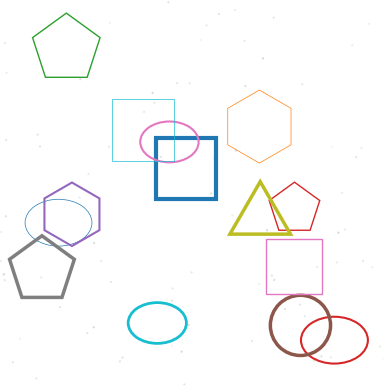[{"shape": "oval", "thickness": 0.5, "radius": 0.43, "center": [0.152, 0.422]}, {"shape": "square", "thickness": 3, "radius": 0.39, "center": [0.483, 0.562]}, {"shape": "hexagon", "thickness": 0.5, "radius": 0.47, "center": [0.674, 0.671]}, {"shape": "pentagon", "thickness": 1, "radius": 0.46, "center": [0.172, 0.874]}, {"shape": "pentagon", "thickness": 1, "radius": 0.34, "center": [0.765, 0.458]}, {"shape": "oval", "thickness": 1.5, "radius": 0.43, "center": [0.869, 0.116]}, {"shape": "hexagon", "thickness": 1.5, "radius": 0.41, "center": [0.187, 0.443]}, {"shape": "circle", "thickness": 2.5, "radius": 0.39, "center": [0.78, 0.155]}, {"shape": "square", "thickness": 1, "radius": 0.36, "center": [0.763, 0.308]}, {"shape": "oval", "thickness": 1.5, "radius": 0.38, "center": [0.44, 0.631]}, {"shape": "pentagon", "thickness": 2.5, "radius": 0.44, "center": [0.109, 0.299]}, {"shape": "triangle", "thickness": 2.5, "radius": 0.45, "center": [0.676, 0.437]}, {"shape": "square", "thickness": 0.5, "radius": 0.4, "center": [0.371, 0.663]}, {"shape": "oval", "thickness": 2, "radius": 0.38, "center": [0.409, 0.161]}]